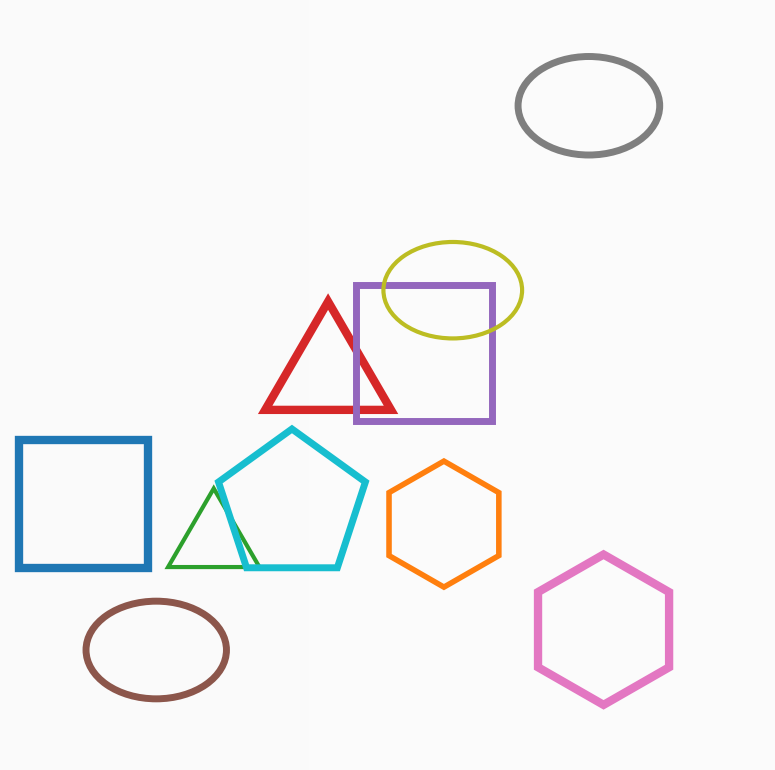[{"shape": "square", "thickness": 3, "radius": 0.42, "center": [0.108, 0.345]}, {"shape": "hexagon", "thickness": 2, "radius": 0.41, "center": [0.573, 0.319]}, {"shape": "triangle", "thickness": 1.5, "radius": 0.34, "center": [0.276, 0.298]}, {"shape": "triangle", "thickness": 3, "radius": 0.47, "center": [0.423, 0.515]}, {"shape": "square", "thickness": 2.5, "radius": 0.44, "center": [0.547, 0.541]}, {"shape": "oval", "thickness": 2.5, "radius": 0.45, "center": [0.202, 0.156]}, {"shape": "hexagon", "thickness": 3, "radius": 0.49, "center": [0.779, 0.182]}, {"shape": "oval", "thickness": 2.5, "radius": 0.46, "center": [0.76, 0.863]}, {"shape": "oval", "thickness": 1.5, "radius": 0.45, "center": [0.584, 0.623]}, {"shape": "pentagon", "thickness": 2.5, "radius": 0.5, "center": [0.377, 0.343]}]